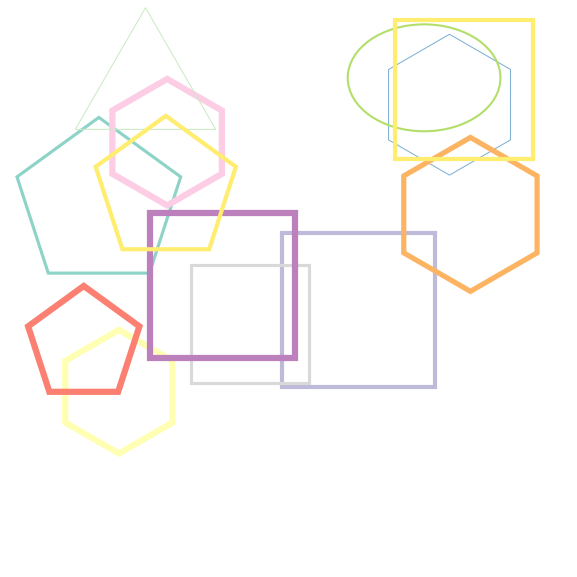[{"shape": "pentagon", "thickness": 1.5, "radius": 0.75, "center": [0.171, 0.647]}, {"shape": "hexagon", "thickness": 3, "radius": 0.54, "center": [0.206, 0.321]}, {"shape": "square", "thickness": 2, "radius": 0.66, "center": [0.621, 0.462]}, {"shape": "pentagon", "thickness": 3, "radius": 0.51, "center": [0.145, 0.403]}, {"shape": "hexagon", "thickness": 0.5, "radius": 0.61, "center": [0.778, 0.818]}, {"shape": "hexagon", "thickness": 2.5, "radius": 0.67, "center": [0.815, 0.628]}, {"shape": "oval", "thickness": 1, "radius": 0.66, "center": [0.734, 0.864]}, {"shape": "hexagon", "thickness": 3, "radius": 0.55, "center": [0.289, 0.753]}, {"shape": "square", "thickness": 1.5, "radius": 0.51, "center": [0.432, 0.438]}, {"shape": "square", "thickness": 3, "radius": 0.63, "center": [0.385, 0.505]}, {"shape": "triangle", "thickness": 0.5, "radius": 0.7, "center": [0.252, 0.845]}, {"shape": "square", "thickness": 2, "radius": 0.6, "center": [0.803, 0.844]}, {"shape": "pentagon", "thickness": 2, "radius": 0.64, "center": [0.287, 0.671]}]